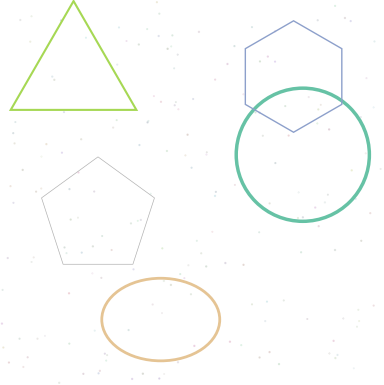[{"shape": "circle", "thickness": 2.5, "radius": 0.86, "center": [0.786, 0.598]}, {"shape": "hexagon", "thickness": 1, "radius": 0.72, "center": [0.763, 0.801]}, {"shape": "triangle", "thickness": 1.5, "radius": 0.94, "center": [0.191, 0.809]}, {"shape": "oval", "thickness": 2, "radius": 0.77, "center": [0.418, 0.17]}, {"shape": "pentagon", "thickness": 0.5, "radius": 0.77, "center": [0.255, 0.438]}]